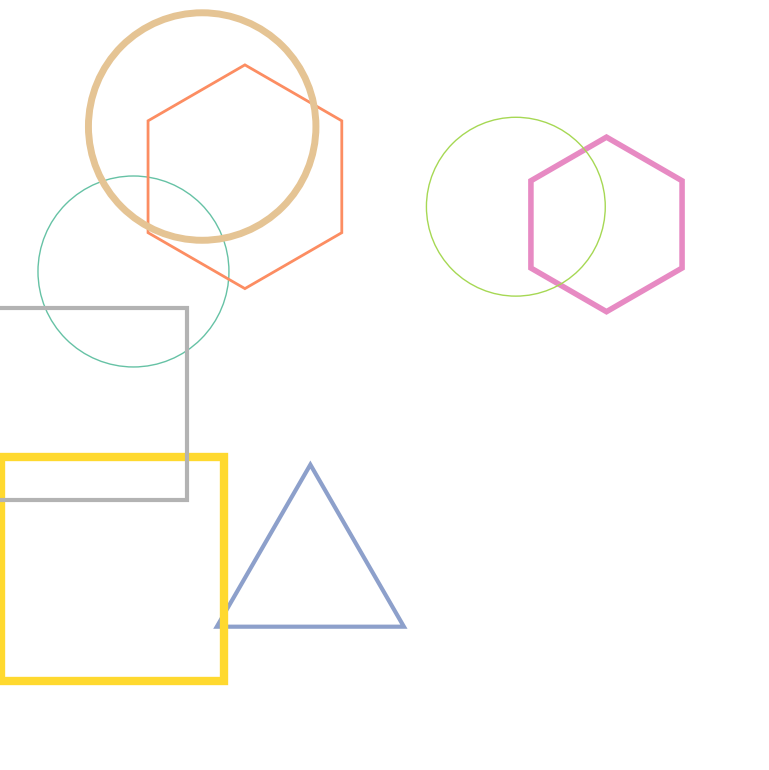[{"shape": "circle", "thickness": 0.5, "radius": 0.62, "center": [0.173, 0.647]}, {"shape": "hexagon", "thickness": 1, "radius": 0.73, "center": [0.318, 0.77]}, {"shape": "triangle", "thickness": 1.5, "radius": 0.7, "center": [0.403, 0.256]}, {"shape": "hexagon", "thickness": 2, "radius": 0.57, "center": [0.788, 0.709]}, {"shape": "circle", "thickness": 0.5, "radius": 0.58, "center": [0.67, 0.732]}, {"shape": "square", "thickness": 3, "radius": 0.73, "center": [0.146, 0.261]}, {"shape": "circle", "thickness": 2.5, "radius": 0.74, "center": [0.263, 0.836]}, {"shape": "square", "thickness": 1.5, "radius": 0.62, "center": [0.118, 0.476]}]